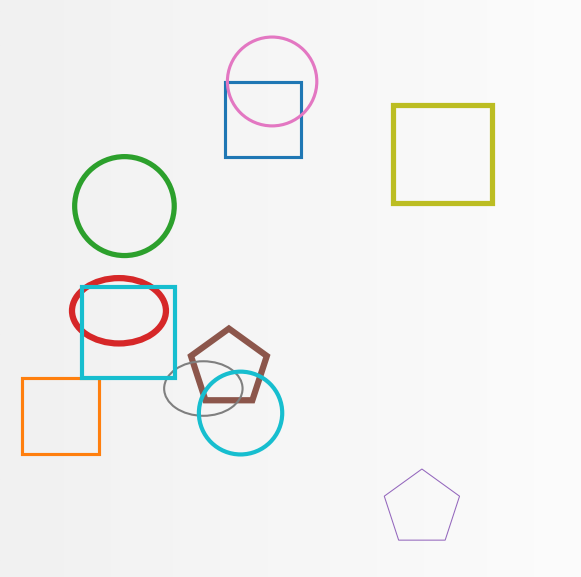[{"shape": "square", "thickness": 1.5, "radius": 0.32, "center": [0.452, 0.792]}, {"shape": "square", "thickness": 1.5, "radius": 0.33, "center": [0.104, 0.279]}, {"shape": "circle", "thickness": 2.5, "radius": 0.43, "center": [0.214, 0.642]}, {"shape": "oval", "thickness": 3, "radius": 0.4, "center": [0.205, 0.461]}, {"shape": "pentagon", "thickness": 0.5, "radius": 0.34, "center": [0.726, 0.119]}, {"shape": "pentagon", "thickness": 3, "radius": 0.34, "center": [0.394, 0.362]}, {"shape": "circle", "thickness": 1.5, "radius": 0.38, "center": [0.468, 0.858]}, {"shape": "oval", "thickness": 1, "radius": 0.34, "center": [0.35, 0.326]}, {"shape": "square", "thickness": 2.5, "radius": 0.42, "center": [0.761, 0.733]}, {"shape": "circle", "thickness": 2, "radius": 0.36, "center": [0.414, 0.284]}, {"shape": "square", "thickness": 2, "radius": 0.4, "center": [0.221, 0.424]}]